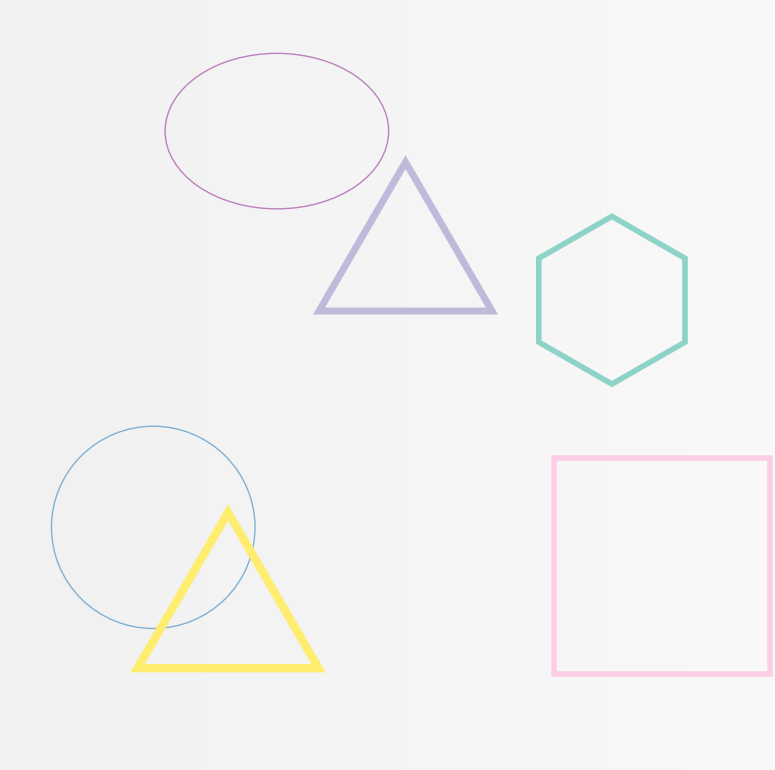[{"shape": "hexagon", "thickness": 2, "radius": 0.54, "center": [0.79, 0.61]}, {"shape": "triangle", "thickness": 2.5, "radius": 0.64, "center": [0.523, 0.661]}, {"shape": "circle", "thickness": 0.5, "radius": 0.66, "center": [0.198, 0.315]}, {"shape": "square", "thickness": 2, "radius": 0.7, "center": [0.854, 0.265]}, {"shape": "oval", "thickness": 0.5, "radius": 0.72, "center": [0.357, 0.83]}, {"shape": "triangle", "thickness": 3, "radius": 0.67, "center": [0.294, 0.2]}]